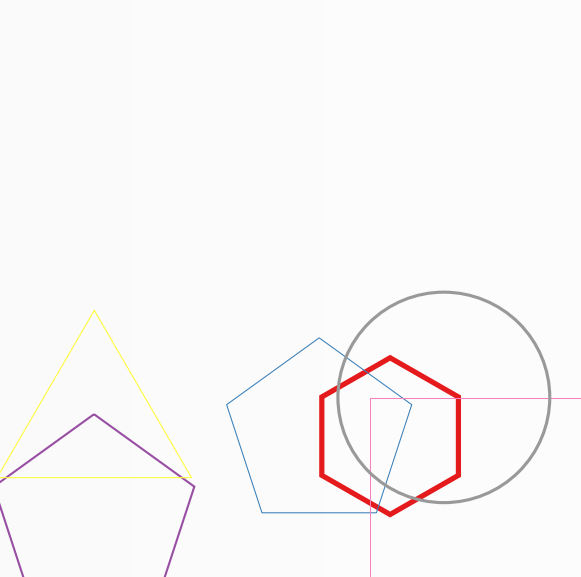[{"shape": "hexagon", "thickness": 2.5, "radius": 0.68, "center": [0.671, 0.244]}, {"shape": "pentagon", "thickness": 0.5, "radius": 0.84, "center": [0.549, 0.247]}, {"shape": "pentagon", "thickness": 1, "radius": 0.91, "center": [0.162, 0.1]}, {"shape": "triangle", "thickness": 0.5, "radius": 0.97, "center": [0.162, 0.269]}, {"shape": "square", "thickness": 0.5, "radius": 0.92, "center": [0.819, 0.127]}, {"shape": "circle", "thickness": 1.5, "radius": 0.91, "center": [0.764, 0.311]}]